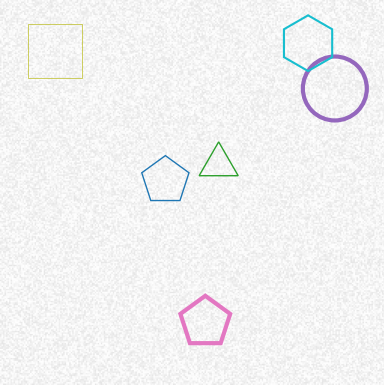[{"shape": "pentagon", "thickness": 1, "radius": 0.32, "center": [0.43, 0.531]}, {"shape": "triangle", "thickness": 1, "radius": 0.29, "center": [0.568, 0.573]}, {"shape": "circle", "thickness": 3, "radius": 0.42, "center": [0.87, 0.77]}, {"shape": "pentagon", "thickness": 3, "radius": 0.34, "center": [0.533, 0.164]}, {"shape": "square", "thickness": 0.5, "radius": 0.35, "center": [0.144, 0.867]}, {"shape": "hexagon", "thickness": 1.5, "radius": 0.36, "center": [0.8, 0.888]}]